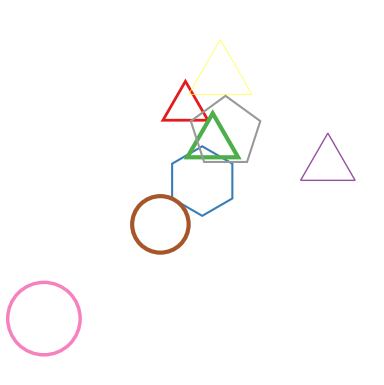[{"shape": "triangle", "thickness": 2, "radius": 0.34, "center": [0.482, 0.721]}, {"shape": "hexagon", "thickness": 1.5, "radius": 0.45, "center": [0.525, 0.53]}, {"shape": "triangle", "thickness": 3, "radius": 0.38, "center": [0.553, 0.63]}, {"shape": "triangle", "thickness": 1, "radius": 0.41, "center": [0.852, 0.572]}, {"shape": "triangle", "thickness": 0.5, "radius": 0.47, "center": [0.572, 0.803]}, {"shape": "circle", "thickness": 3, "radius": 0.37, "center": [0.417, 0.417]}, {"shape": "circle", "thickness": 2.5, "radius": 0.47, "center": [0.114, 0.172]}, {"shape": "pentagon", "thickness": 1.5, "radius": 0.47, "center": [0.586, 0.656]}]